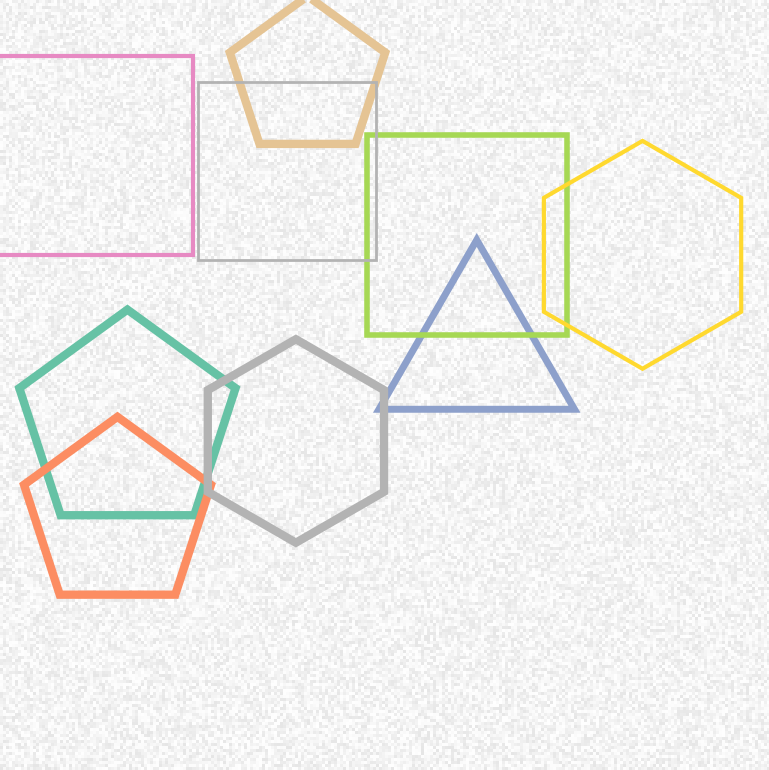[{"shape": "pentagon", "thickness": 3, "radius": 0.74, "center": [0.166, 0.45]}, {"shape": "pentagon", "thickness": 3, "radius": 0.64, "center": [0.153, 0.331]}, {"shape": "triangle", "thickness": 2.5, "radius": 0.73, "center": [0.619, 0.542]}, {"shape": "square", "thickness": 1.5, "radius": 0.65, "center": [0.121, 0.798]}, {"shape": "square", "thickness": 2, "radius": 0.65, "center": [0.606, 0.695]}, {"shape": "hexagon", "thickness": 1.5, "radius": 0.74, "center": [0.834, 0.669]}, {"shape": "pentagon", "thickness": 3, "radius": 0.53, "center": [0.399, 0.899]}, {"shape": "square", "thickness": 1, "radius": 0.58, "center": [0.373, 0.778]}, {"shape": "hexagon", "thickness": 3, "radius": 0.66, "center": [0.384, 0.427]}]